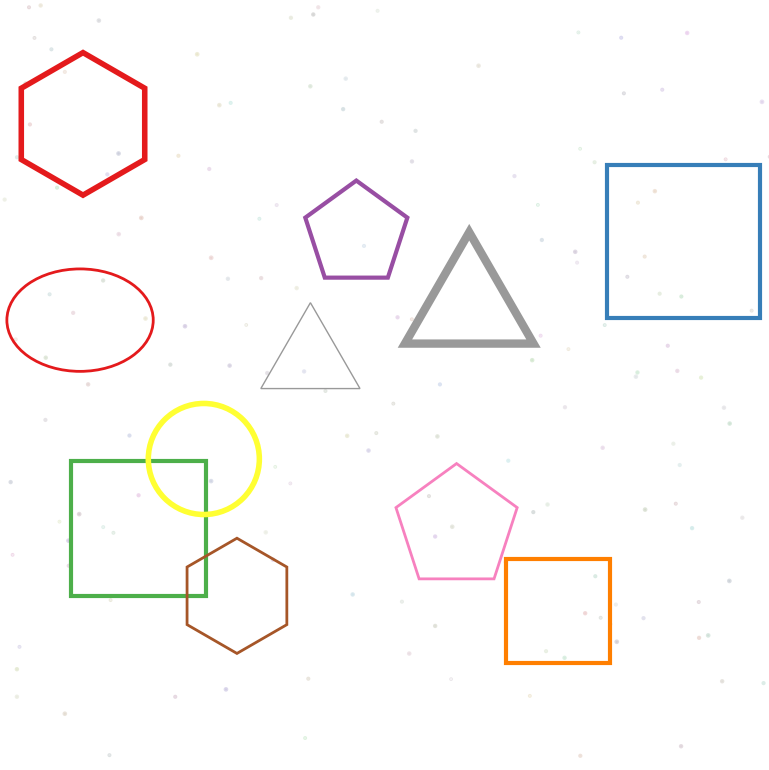[{"shape": "oval", "thickness": 1, "radius": 0.48, "center": [0.104, 0.584]}, {"shape": "hexagon", "thickness": 2, "radius": 0.46, "center": [0.108, 0.839]}, {"shape": "square", "thickness": 1.5, "radius": 0.5, "center": [0.888, 0.687]}, {"shape": "square", "thickness": 1.5, "radius": 0.44, "center": [0.18, 0.313]}, {"shape": "pentagon", "thickness": 1.5, "radius": 0.35, "center": [0.463, 0.696]}, {"shape": "square", "thickness": 1.5, "radius": 0.34, "center": [0.724, 0.206]}, {"shape": "circle", "thickness": 2, "radius": 0.36, "center": [0.265, 0.404]}, {"shape": "hexagon", "thickness": 1, "radius": 0.37, "center": [0.308, 0.226]}, {"shape": "pentagon", "thickness": 1, "radius": 0.41, "center": [0.593, 0.315]}, {"shape": "triangle", "thickness": 0.5, "radius": 0.37, "center": [0.403, 0.533]}, {"shape": "triangle", "thickness": 3, "radius": 0.48, "center": [0.609, 0.602]}]